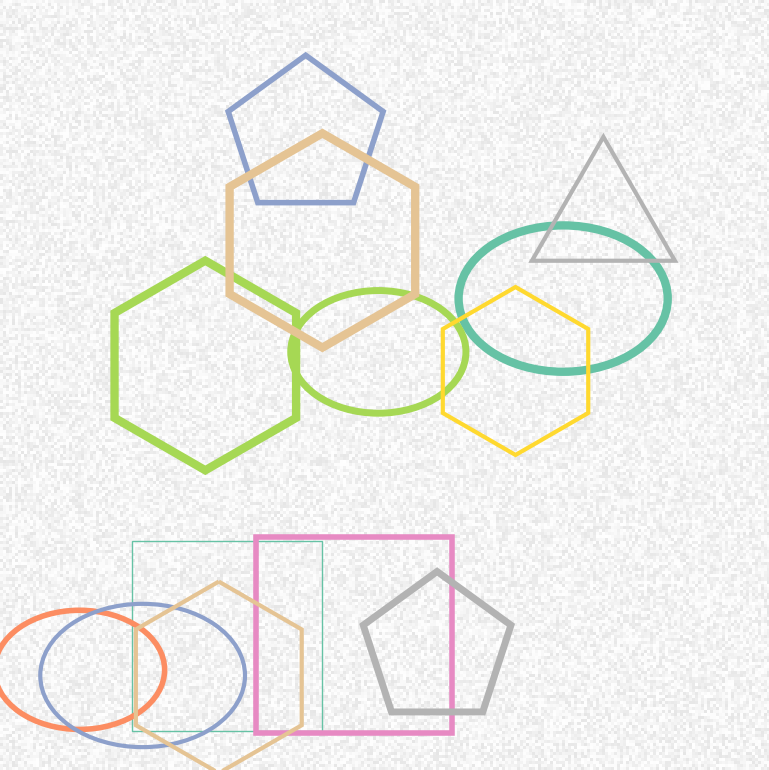[{"shape": "oval", "thickness": 3, "radius": 0.68, "center": [0.731, 0.612]}, {"shape": "square", "thickness": 0.5, "radius": 0.62, "center": [0.294, 0.174]}, {"shape": "oval", "thickness": 2, "radius": 0.55, "center": [0.103, 0.13]}, {"shape": "oval", "thickness": 1.5, "radius": 0.66, "center": [0.185, 0.123]}, {"shape": "pentagon", "thickness": 2, "radius": 0.53, "center": [0.397, 0.822]}, {"shape": "square", "thickness": 2, "radius": 0.64, "center": [0.46, 0.175]}, {"shape": "oval", "thickness": 2.5, "radius": 0.57, "center": [0.491, 0.543]}, {"shape": "hexagon", "thickness": 3, "radius": 0.68, "center": [0.267, 0.525]}, {"shape": "hexagon", "thickness": 1.5, "radius": 0.55, "center": [0.67, 0.518]}, {"shape": "hexagon", "thickness": 1.5, "radius": 0.62, "center": [0.284, 0.12]}, {"shape": "hexagon", "thickness": 3, "radius": 0.7, "center": [0.419, 0.688]}, {"shape": "triangle", "thickness": 1.5, "radius": 0.54, "center": [0.784, 0.715]}, {"shape": "pentagon", "thickness": 2.5, "radius": 0.5, "center": [0.568, 0.157]}]